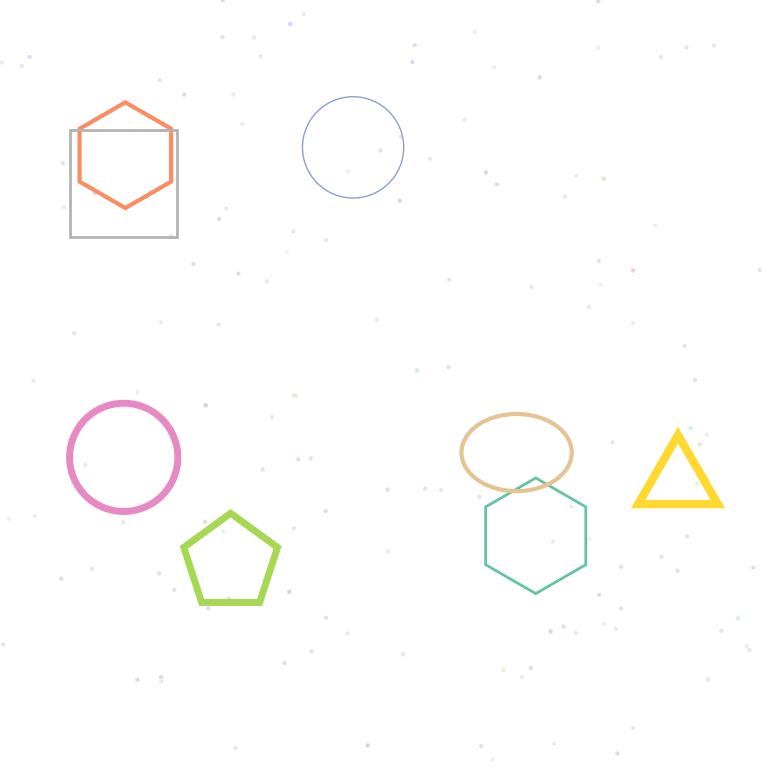[{"shape": "hexagon", "thickness": 1, "radius": 0.38, "center": [0.696, 0.304]}, {"shape": "hexagon", "thickness": 1.5, "radius": 0.34, "center": [0.163, 0.798]}, {"shape": "circle", "thickness": 0.5, "radius": 0.33, "center": [0.459, 0.809]}, {"shape": "circle", "thickness": 2.5, "radius": 0.35, "center": [0.161, 0.406]}, {"shape": "pentagon", "thickness": 2.5, "radius": 0.32, "center": [0.3, 0.269]}, {"shape": "triangle", "thickness": 3, "radius": 0.3, "center": [0.881, 0.375]}, {"shape": "oval", "thickness": 1.5, "radius": 0.36, "center": [0.671, 0.412]}, {"shape": "square", "thickness": 1, "radius": 0.35, "center": [0.16, 0.762]}]